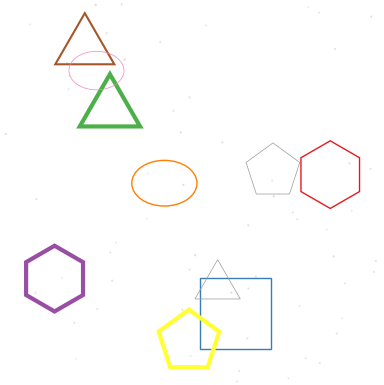[{"shape": "hexagon", "thickness": 1, "radius": 0.44, "center": [0.858, 0.546]}, {"shape": "square", "thickness": 1, "radius": 0.46, "center": [0.612, 0.186]}, {"shape": "triangle", "thickness": 3, "radius": 0.45, "center": [0.285, 0.717]}, {"shape": "hexagon", "thickness": 3, "radius": 0.43, "center": [0.142, 0.276]}, {"shape": "oval", "thickness": 1, "radius": 0.42, "center": [0.427, 0.524]}, {"shape": "pentagon", "thickness": 3, "radius": 0.41, "center": [0.491, 0.113]}, {"shape": "triangle", "thickness": 1.5, "radius": 0.44, "center": [0.22, 0.877]}, {"shape": "oval", "thickness": 0.5, "radius": 0.36, "center": [0.251, 0.817]}, {"shape": "pentagon", "thickness": 0.5, "radius": 0.37, "center": [0.709, 0.555]}, {"shape": "triangle", "thickness": 0.5, "radius": 0.34, "center": [0.565, 0.257]}]